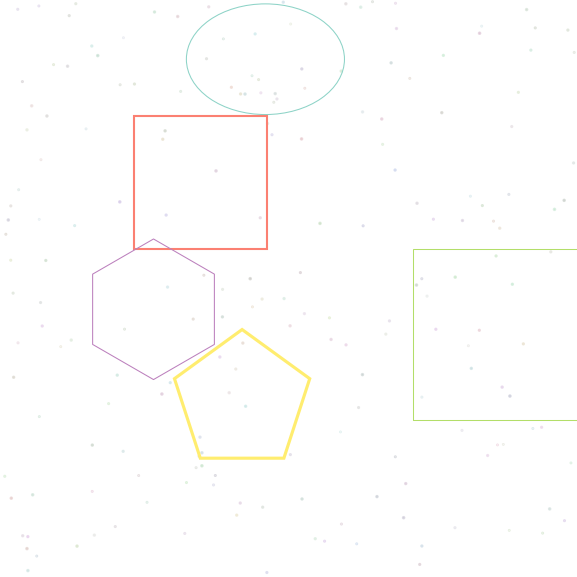[{"shape": "oval", "thickness": 0.5, "radius": 0.68, "center": [0.46, 0.897]}, {"shape": "square", "thickness": 1, "radius": 0.57, "center": [0.347, 0.683]}, {"shape": "square", "thickness": 0.5, "radius": 0.74, "center": [0.863, 0.42]}, {"shape": "hexagon", "thickness": 0.5, "radius": 0.61, "center": [0.266, 0.464]}, {"shape": "pentagon", "thickness": 1.5, "radius": 0.62, "center": [0.419, 0.305]}]